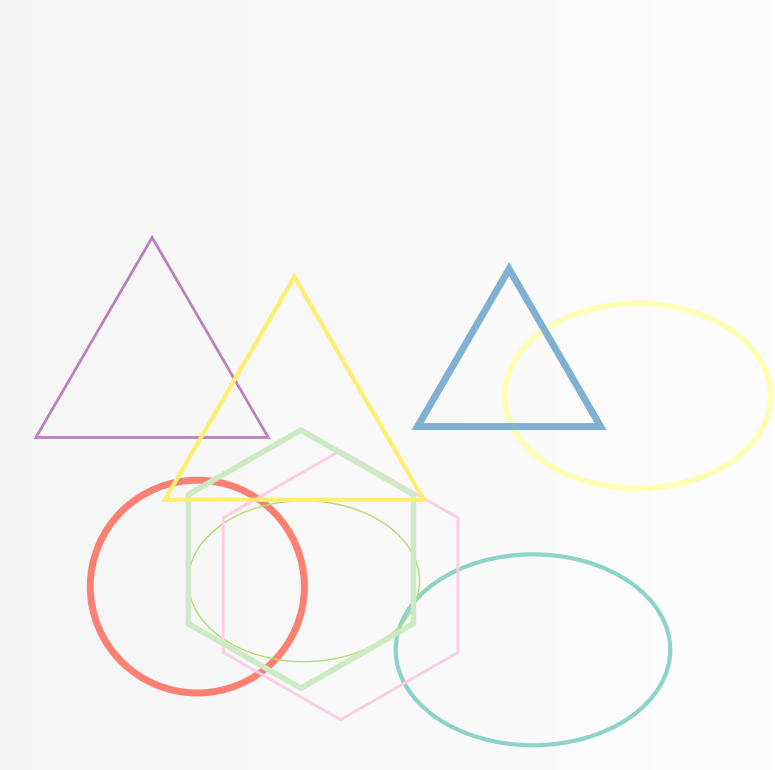[{"shape": "oval", "thickness": 1.5, "radius": 0.89, "center": [0.688, 0.156]}, {"shape": "oval", "thickness": 2, "radius": 0.86, "center": [0.823, 0.486]}, {"shape": "circle", "thickness": 2.5, "radius": 0.69, "center": [0.255, 0.238]}, {"shape": "triangle", "thickness": 2.5, "radius": 0.68, "center": [0.657, 0.514]}, {"shape": "oval", "thickness": 0.5, "radius": 0.75, "center": [0.392, 0.245]}, {"shape": "hexagon", "thickness": 1, "radius": 0.87, "center": [0.439, 0.24]}, {"shape": "triangle", "thickness": 1, "radius": 0.87, "center": [0.196, 0.518]}, {"shape": "hexagon", "thickness": 2, "radius": 0.84, "center": [0.388, 0.274]}, {"shape": "triangle", "thickness": 1.5, "radius": 0.96, "center": [0.38, 0.447]}]